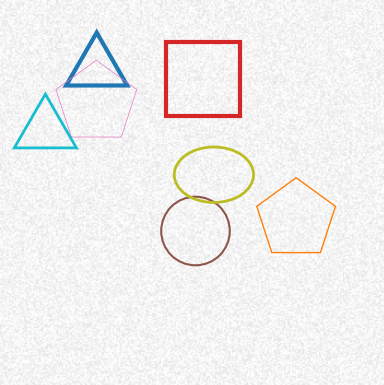[{"shape": "triangle", "thickness": 3, "radius": 0.46, "center": [0.251, 0.824]}, {"shape": "pentagon", "thickness": 1, "radius": 0.54, "center": [0.769, 0.431]}, {"shape": "square", "thickness": 3, "radius": 0.48, "center": [0.527, 0.795]}, {"shape": "circle", "thickness": 1.5, "radius": 0.45, "center": [0.508, 0.4]}, {"shape": "pentagon", "thickness": 0.5, "radius": 0.55, "center": [0.25, 0.733]}, {"shape": "oval", "thickness": 2, "radius": 0.51, "center": [0.556, 0.546]}, {"shape": "triangle", "thickness": 2, "radius": 0.47, "center": [0.118, 0.662]}]